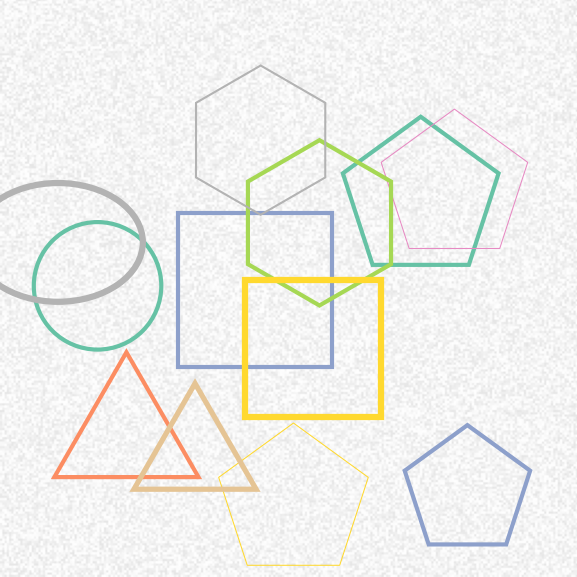[{"shape": "circle", "thickness": 2, "radius": 0.55, "center": [0.169, 0.504]}, {"shape": "pentagon", "thickness": 2, "radius": 0.71, "center": [0.729, 0.655]}, {"shape": "triangle", "thickness": 2, "radius": 0.72, "center": [0.219, 0.245]}, {"shape": "pentagon", "thickness": 2, "radius": 0.57, "center": [0.809, 0.149]}, {"shape": "square", "thickness": 2, "radius": 0.67, "center": [0.442, 0.497]}, {"shape": "pentagon", "thickness": 0.5, "radius": 0.67, "center": [0.787, 0.677]}, {"shape": "hexagon", "thickness": 2, "radius": 0.72, "center": [0.553, 0.613]}, {"shape": "square", "thickness": 3, "radius": 0.59, "center": [0.542, 0.396]}, {"shape": "pentagon", "thickness": 0.5, "radius": 0.68, "center": [0.508, 0.13]}, {"shape": "triangle", "thickness": 2.5, "radius": 0.61, "center": [0.338, 0.213]}, {"shape": "hexagon", "thickness": 1, "radius": 0.65, "center": [0.451, 0.756]}, {"shape": "oval", "thickness": 3, "radius": 0.73, "center": [0.1, 0.579]}]